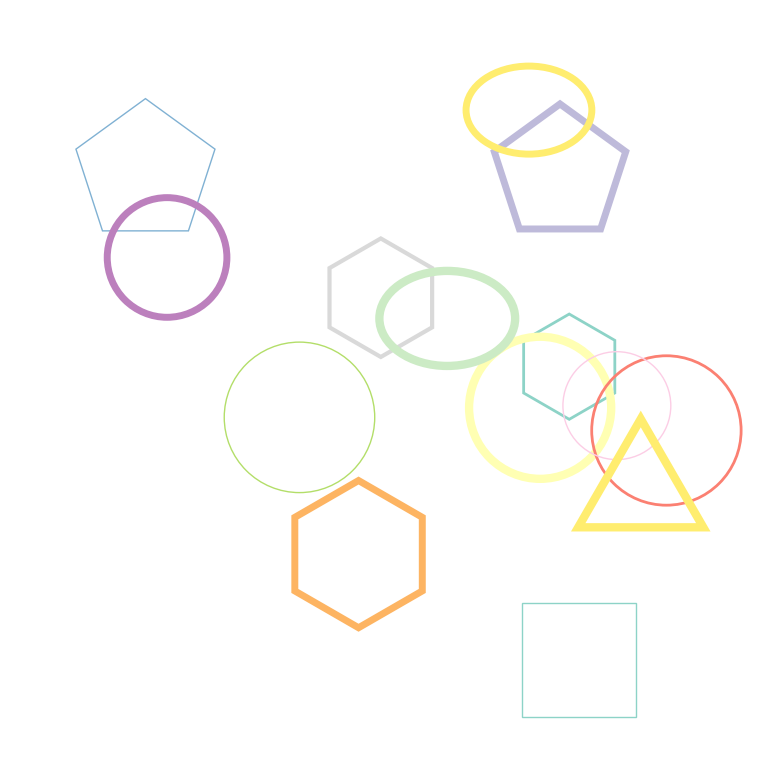[{"shape": "hexagon", "thickness": 1, "radius": 0.34, "center": [0.739, 0.524]}, {"shape": "square", "thickness": 0.5, "radius": 0.37, "center": [0.752, 0.142]}, {"shape": "circle", "thickness": 3, "radius": 0.46, "center": [0.701, 0.47]}, {"shape": "pentagon", "thickness": 2.5, "radius": 0.45, "center": [0.727, 0.775]}, {"shape": "circle", "thickness": 1, "radius": 0.49, "center": [0.865, 0.441]}, {"shape": "pentagon", "thickness": 0.5, "radius": 0.47, "center": [0.189, 0.777]}, {"shape": "hexagon", "thickness": 2.5, "radius": 0.48, "center": [0.466, 0.28]}, {"shape": "circle", "thickness": 0.5, "radius": 0.49, "center": [0.389, 0.458]}, {"shape": "circle", "thickness": 0.5, "radius": 0.35, "center": [0.801, 0.473]}, {"shape": "hexagon", "thickness": 1.5, "radius": 0.38, "center": [0.495, 0.613]}, {"shape": "circle", "thickness": 2.5, "radius": 0.39, "center": [0.217, 0.666]}, {"shape": "oval", "thickness": 3, "radius": 0.44, "center": [0.581, 0.586]}, {"shape": "triangle", "thickness": 3, "radius": 0.47, "center": [0.832, 0.362]}, {"shape": "oval", "thickness": 2.5, "radius": 0.41, "center": [0.687, 0.857]}]